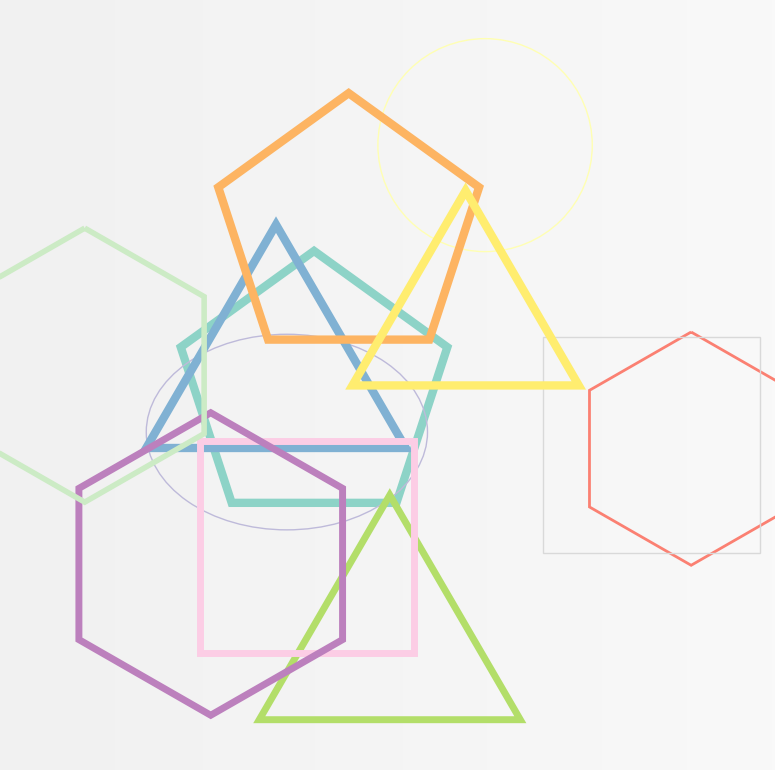[{"shape": "pentagon", "thickness": 3, "radius": 0.9, "center": [0.405, 0.493]}, {"shape": "circle", "thickness": 0.5, "radius": 0.69, "center": [0.626, 0.812]}, {"shape": "oval", "thickness": 0.5, "radius": 0.91, "center": [0.37, 0.439]}, {"shape": "hexagon", "thickness": 1, "radius": 0.76, "center": [0.892, 0.417]}, {"shape": "triangle", "thickness": 3, "radius": 0.97, "center": [0.356, 0.515]}, {"shape": "pentagon", "thickness": 3, "radius": 0.88, "center": [0.45, 0.702]}, {"shape": "triangle", "thickness": 2.5, "radius": 0.97, "center": [0.503, 0.163]}, {"shape": "square", "thickness": 2.5, "radius": 0.69, "center": [0.396, 0.29]}, {"shape": "square", "thickness": 0.5, "radius": 0.7, "center": [0.841, 0.422]}, {"shape": "hexagon", "thickness": 2.5, "radius": 0.98, "center": [0.272, 0.268]}, {"shape": "hexagon", "thickness": 2, "radius": 0.89, "center": [0.109, 0.526]}, {"shape": "triangle", "thickness": 3, "radius": 0.84, "center": [0.601, 0.584]}]